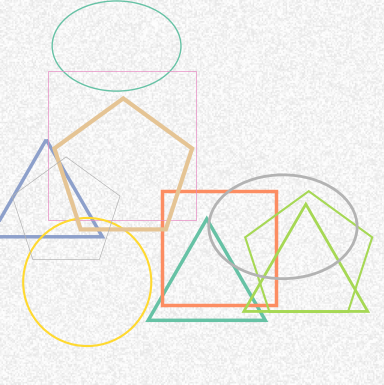[{"shape": "triangle", "thickness": 2.5, "radius": 0.88, "center": [0.537, 0.256]}, {"shape": "oval", "thickness": 1, "radius": 0.84, "center": [0.303, 0.88]}, {"shape": "square", "thickness": 2.5, "radius": 0.74, "center": [0.57, 0.356]}, {"shape": "triangle", "thickness": 2.5, "radius": 0.84, "center": [0.12, 0.469]}, {"shape": "square", "thickness": 0.5, "radius": 0.97, "center": [0.317, 0.623]}, {"shape": "pentagon", "thickness": 1.5, "radius": 0.87, "center": [0.802, 0.33]}, {"shape": "triangle", "thickness": 2, "radius": 0.93, "center": [0.794, 0.284]}, {"shape": "circle", "thickness": 1.5, "radius": 0.83, "center": [0.227, 0.267]}, {"shape": "pentagon", "thickness": 3, "radius": 0.94, "center": [0.32, 0.556]}, {"shape": "pentagon", "thickness": 0.5, "radius": 0.74, "center": [0.172, 0.445]}, {"shape": "oval", "thickness": 2, "radius": 0.96, "center": [0.735, 0.411]}]